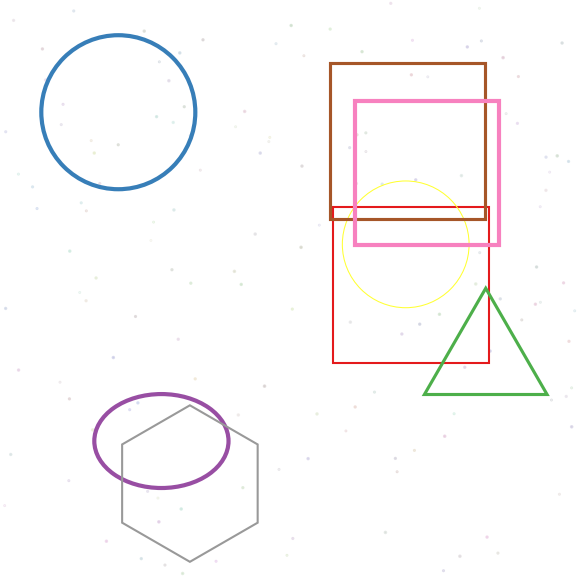[{"shape": "square", "thickness": 1, "radius": 0.68, "center": [0.711, 0.506]}, {"shape": "circle", "thickness": 2, "radius": 0.67, "center": [0.205, 0.805]}, {"shape": "triangle", "thickness": 1.5, "radius": 0.61, "center": [0.841, 0.377]}, {"shape": "oval", "thickness": 2, "radius": 0.58, "center": [0.28, 0.235]}, {"shape": "circle", "thickness": 0.5, "radius": 0.55, "center": [0.703, 0.576]}, {"shape": "square", "thickness": 1.5, "radius": 0.67, "center": [0.705, 0.755]}, {"shape": "square", "thickness": 2, "radius": 0.62, "center": [0.74, 0.7]}, {"shape": "hexagon", "thickness": 1, "radius": 0.68, "center": [0.329, 0.162]}]